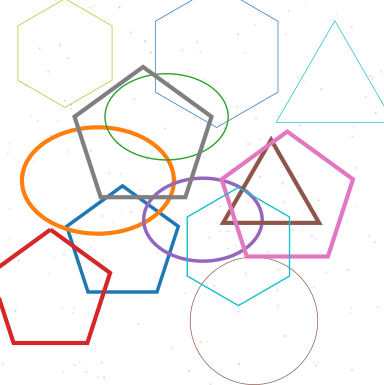[{"shape": "pentagon", "thickness": 2.5, "radius": 0.76, "center": [0.318, 0.365]}, {"shape": "hexagon", "thickness": 0.5, "radius": 0.92, "center": [0.563, 0.853]}, {"shape": "oval", "thickness": 3, "radius": 0.99, "center": [0.254, 0.531]}, {"shape": "oval", "thickness": 1, "radius": 0.8, "center": [0.433, 0.697]}, {"shape": "pentagon", "thickness": 3, "radius": 0.81, "center": [0.131, 0.241]}, {"shape": "oval", "thickness": 2.5, "radius": 0.77, "center": [0.527, 0.429]}, {"shape": "circle", "thickness": 0.5, "radius": 0.83, "center": [0.66, 0.167]}, {"shape": "triangle", "thickness": 3, "radius": 0.72, "center": [0.704, 0.493]}, {"shape": "pentagon", "thickness": 3, "radius": 0.9, "center": [0.746, 0.479]}, {"shape": "pentagon", "thickness": 3, "radius": 0.94, "center": [0.372, 0.639]}, {"shape": "hexagon", "thickness": 0.5, "radius": 0.71, "center": [0.169, 0.862]}, {"shape": "triangle", "thickness": 0.5, "radius": 0.88, "center": [0.87, 0.77]}, {"shape": "hexagon", "thickness": 1, "radius": 0.77, "center": [0.619, 0.36]}]